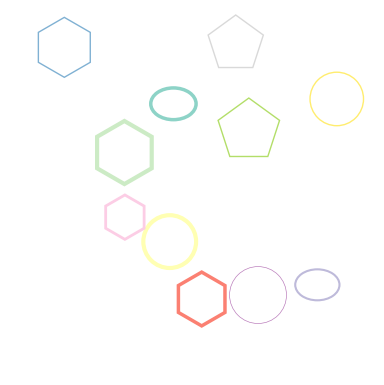[{"shape": "oval", "thickness": 2.5, "radius": 0.29, "center": [0.45, 0.73]}, {"shape": "circle", "thickness": 3, "radius": 0.34, "center": [0.441, 0.372]}, {"shape": "oval", "thickness": 1.5, "radius": 0.29, "center": [0.824, 0.26]}, {"shape": "hexagon", "thickness": 2.5, "radius": 0.35, "center": [0.524, 0.223]}, {"shape": "hexagon", "thickness": 1, "radius": 0.39, "center": [0.167, 0.877]}, {"shape": "pentagon", "thickness": 1, "radius": 0.42, "center": [0.646, 0.661]}, {"shape": "hexagon", "thickness": 2, "radius": 0.29, "center": [0.324, 0.436]}, {"shape": "pentagon", "thickness": 1, "radius": 0.38, "center": [0.612, 0.886]}, {"shape": "circle", "thickness": 0.5, "radius": 0.37, "center": [0.67, 0.234]}, {"shape": "hexagon", "thickness": 3, "radius": 0.41, "center": [0.323, 0.604]}, {"shape": "circle", "thickness": 1, "radius": 0.35, "center": [0.875, 0.743]}]